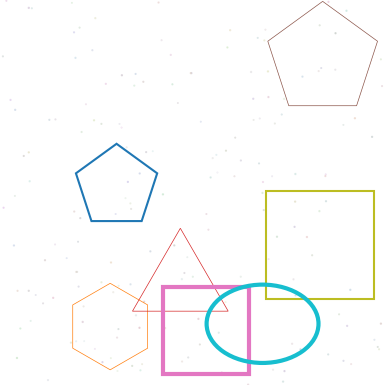[{"shape": "pentagon", "thickness": 1.5, "radius": 0.55, "center": [0.303, 0.516]}, {"shape": "hexagon", "thickness": 0.5, "radius": 0.56, "center": [0.286, 0.152]}, {"shape": "triangle", "thickness": 0.5, "radius": 0.72, "center": [0.468, 0.264]}, {"shape": "pentagon", "thickness": 0.5, "radius": 0.75, "center": [0.838, 0.847]}, {"shape": "square", "thickness": 3, "radius": 0.56, "center": [0.535, 0.142]}, {"shape": "square", "thickness": 1.5, "radius": 0.7, "center": [0.832, 0.364]}, {"shape": "oval", "thickness": 3, "radius": 0.73, "center": [0.682, 0.159]}]